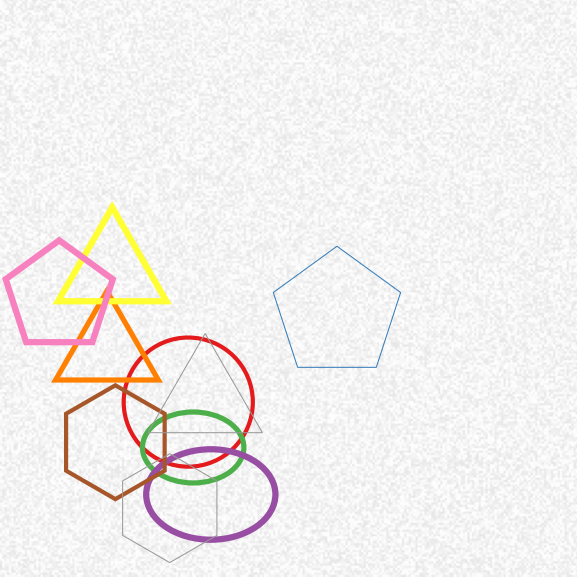[{"shape": "circle", "thickness": 2, "radius": 0.56, "center": [0.326, 0.303]}, {"shape": "pentagon", "thickness": 0.5, "radius": 0.58, "center": [0.583, 0.457]}, {"shape": "oval", "thickness": 2.5, "radius": 0.44, "center": [0.334, 0.224]}, {"shape": "oval", "thickness": 3, "radius": 0.56, "center": [0.365, 0.143]}, {"shape": "triangle", "thickness": 2.5, "radius": 0.51, "center": [0.185, 0.392]}, {"shape": "triangle", "thickness": 3, "radius": 0.54, "center": [0.194, 0.532]}, {"shape": "hexagon", "thickness": 2, "radius": 0.49, "center": [0.2, 0.233]}, {"shape": "pentagon", "thickness": 3, "radius": 0.49, "center": [0.103, 0.485]}, {"shape": "triangle", "thickness": 0.5, "radius": 0.57, "center": [0.355, 0.307]}, {"shape": "hexagon", "thickness": 0.5, "radius": 0.47, "center": [0.294, 0.119]}]